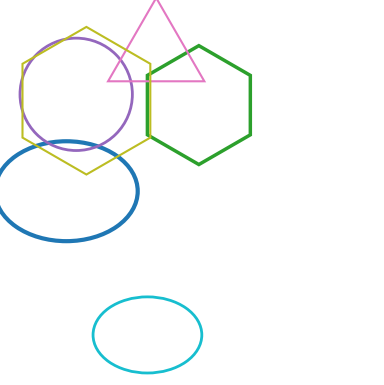[{"shape": "oval", "thickness": 3, "radius": 0.93, "center": [0.172, 0.503]}, {"shape": "hexagon", "thickness": 2.5, "radius": 0.77, "center": [0.517, 0.727]}, {"shape": "circle", "thickness": 2, "radius": 0.73, "center": [0.198, 0.755]}, {"shape": "triangle", "thickness": 1.5, "radius": 0.72, "center": [0.406, 0.861]}, {"shape": "hexagon", "thickness": 1.5, "radius": 0.96, "center": [0.224, 0.738]}, {"shape": "oval", "thickness": 2, "radius": 0.71, "center": [0.383, 0.13]}]